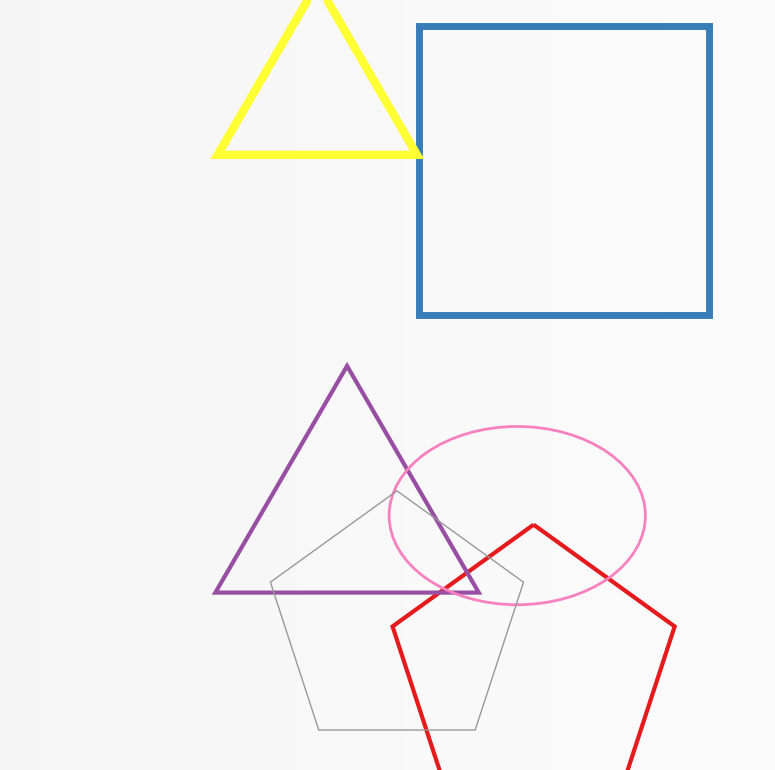[{"shape": "pentagon", "thickness": 1.5, "radius": 0.96, "center": [0.689, 0.127]}, {"shape": "square", "thickness": 2.5, "radius": 0.94, "center": [0.728, 0.778]}, {"shape": "triangle", "thickness": 1.5, "radius": 0.98, "center": [0.448, 0.329]}, {"shape": "triangle", "thickness": 3, "radius": 0.74, "center": [0.409, 0.873]}, {"shape": "oval", "thickness": 1, "radius": 0.83, "center": [0.667, 0.33]}, {"shape": "pentagon", "thickness": 0.5, "radius": 0.86, "center": [0.512, 0.191]}]